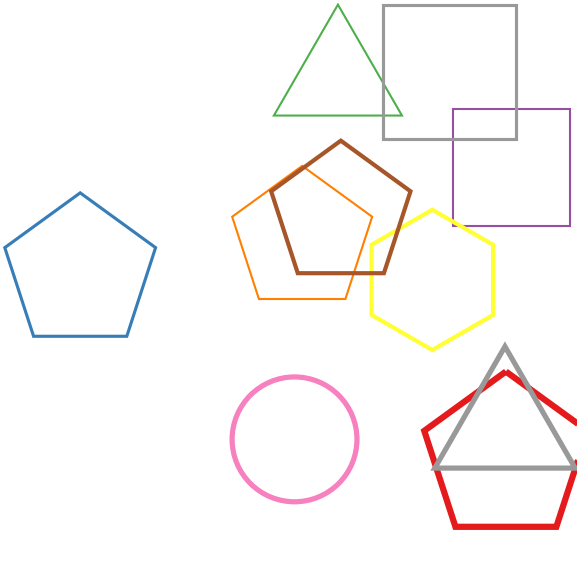[{"shape": "pentagon", "thickness": 3, "radius": 0.74, "center": [0.876, 0.207]}, {"shape": "pentagon", "thickness": 1.5, "radius": 0.69, "center": [0.139, 0.528]}, {"shape": "triangle", "thickness": 1, "radius": 0.64, "center": [0.585, 0.863]}, {"shape": "square", "thickness": 1, "radius": 0.51, "center": [0.886, 0.708]}, {"shape": "pentagon", "thickness": 1, "radius": 0.64, "center": [0.523, 0.584]}, {"shape": "hexagon", "thickness": 2, "radius": 0.61, "center": [0.749, 0.514]}, {"shape": "pentagon", "thickness": 2, "radius": 0.63, "center": [0.59, 0.629]}, {"shape": "circle", "thickness": 2.5, "radius": 0.54, "center": [0.51, 0.238]}, {"shape": "square", "thickness": 1.5, "radius": 0.58, "center": [0.778, 0.874]}, {"shape": "triangle", "thickness": 2.5, "radius": 0.7, "center": [0.874, 0.259]}]